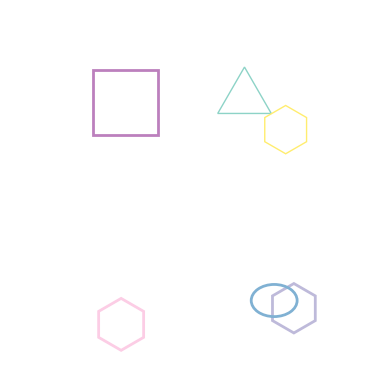[{"shape": "triangle", "thickness": 1, "radius": 0.4, "center": [0.635, 0.745]}, {"shape": "hexagon", "thickness": 2, "radius": 0.32, "center": [0.763, 0.199]}, {"shape": "oval", "thickness": 2, "radius": 0.3, "center": [0.712, 0.219]}, {"shape": "hexagon", "thickness": 2, "radius": 0.34, "center": [0.315, 0.157]}, {"shape": "square", "thickness": 2, "radius": 0.42, "center": [0.325, 0.734]}, {"shape": "hexagon", "thickness": 1, "radius": 0.31, "center": [0.742, 0.663]}]